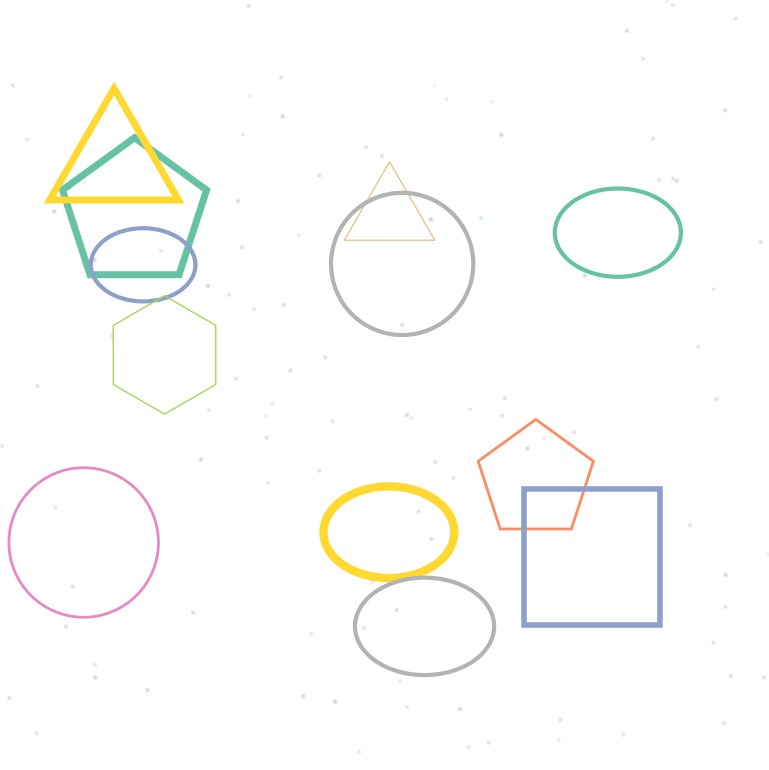[{"shape": "pentagon", "thickness": 2.5, "radius": 0.49, "center": [0.175, 0.723]}, {"shape": "oval", "thickness": 1.5, "radius": 0.41, "center": [0.802, 0.698]}, {"shape": "pentagon", "thickness": 1, "radius": 0.39, "center": [0.696, 0.377]}, {"shape": "oval", "thickness": 1.5, "radius": 0.34, "center": [0.186, 0.656]}, {"shape": "square", "thickness": 2, "radius": 0.44, "center": [0.769, 0.277]}, {"shape": "circle", "thickness": 1, "radius": 0.49, "center": [0.109, 0.295]}, {"shape": "hexagon", "thickness": 0.5, "radius": 0.38, "center": [0.214, 0.539]}, {"shape": "oval", "thickness": 3, "radius": 0.42, "center": [0.505, 0.309]}, {"shape": "triangle", "thickness": 2.5, "radius": 0.48, "center": [0.148, 0.789]}, {"shape": "triangle", "thickness": 0.5, "radius": 0.34, "center": [0.506, 0.722]}, {"shape": "oval", "thickness": 1.5, "radius": 0.45, "center": [0.551, 0.187]}, {"shape": "circle", "thickness": 1.5, "radius": 0.46, "center": [0.522, 0.657]}]